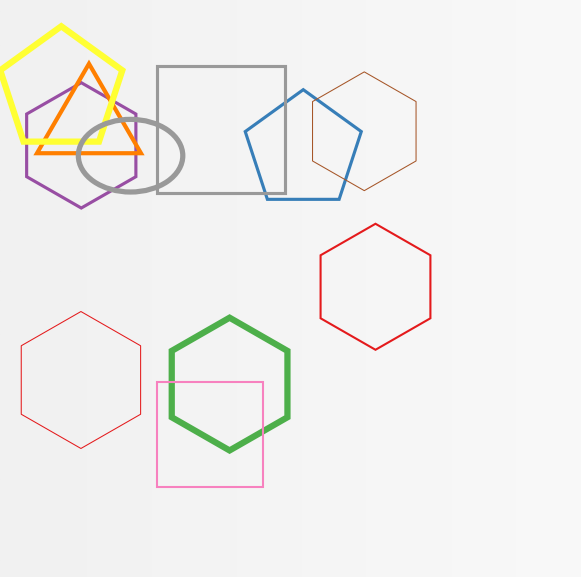[{"shape": "hexagon", "thickness": 1, "radius": 0.55, "center": [0.646, 0.503]}, {"shape": "hexagon", "thickness": 0.5, "radius": 0.59, "center": [0.139, 0.341]}, {"shape": "pentagon", "thickness": 1.5, "radius": 0.52, "center": [0.522, 0.739]}, {"shape": "hexagon", "thickness": 3, "radius": 0.57, "center": [0.395, 0.334]}, {"shape": "hexagon", "thickness": 1.5, "radius": 0.54, "center": [0.14, 0.747]}, {"shape": "triangle", "thickness": 2, "radius": 0.52, "center": [0.153, 0.785]}, {"shape": "pentagon", "thickness": 3, "radius": 0.55, "center": [0.105, 0.843]}, {"shape": "hexagon", "thickness": 0.5, "radius": 0.51, "center": [0.627, 0.772]}, {"shape": "square", "thickness": 1, "radius": 0.45, "center": [0.362, 0.247]}, {"shape": "square", "thickness": 1.5, "radius": 0.55, "center": [0.381, 0.775]}, {"shape": "oval", "thickness": 2.5, "radius": 0.45, "center": [0.225, 0.73]}]